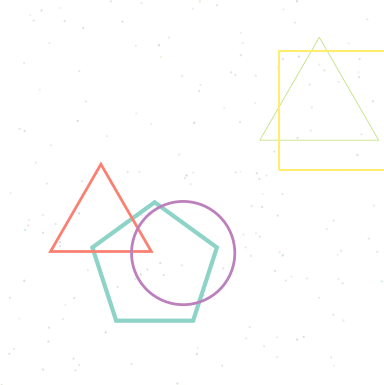[{"shape": "pentagon", "thickness": 3, "radius": 0.85, "center": [0.402, 0.305]}, {"shape": "triangle", "thickness": 2, "radius": 0.76, "center": [0.262, 0.422]}, {"shape": "triangle", "thickness": 0.5, "radius": 0.89, "center": [0.829, 0.725]}, {"shape": "circle", "thickness": 2, "radius": 0.67, "center": [0.476, 0.343]}, {"shape": "square", "thickness": 1.5, "radius": 0.78, "center": [0.88, 0.713]}]